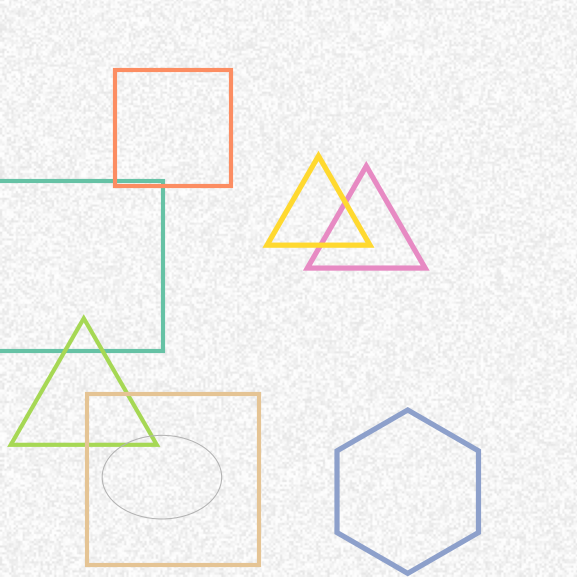[{"shape": "square", "thickness": 2, "radius": 0.74, "center": [0.134, 0.538]}, {"shape": "square", "thickness": 2, "radius": 0.5, "center": [0.3, 0.778]}, {"shape": "hexagon", "thickness": 2.5, "radius": 0.71, "center": [0.706, 0.148]}, {"shape": "triangle", "thickness": 2.5, "radius": 0.59, "center": [0.634, 0.594]}, {"shape": "triangle", "thickness": 2, "radius": 0.73, "center": [0.145, 0.302]}, {"shape": "triangle", "thickness": 2.5, "radius": 0.51, "center": [0.552, 0.626]}, {"shape": "square", "thickness": 2, "radius": 0.74, "center": [0.3, 0.169]}, {"shape": "oval", "thickness": 0.5, "radius": 0.52, "center": [0.28, 0.173]}]